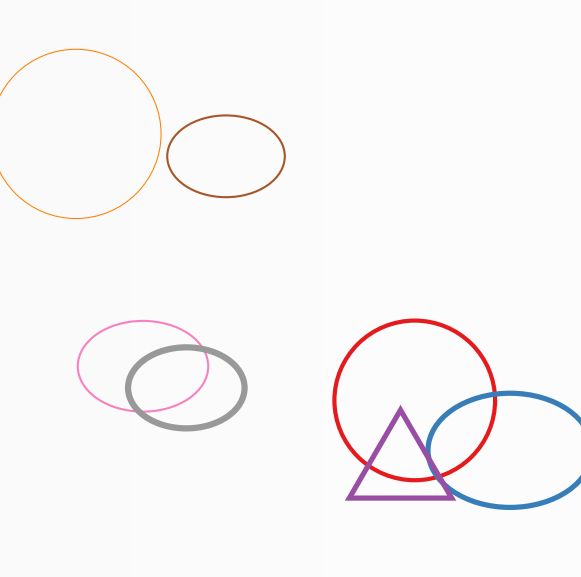[{"shape": "circle", "thickness": 2, "radius": 0.69, "center": [0.714, 0.306]}, {"shape": "oval", "thickness": 2.5, "radius": 0.71, "center": [0.878, 0.219]}, {"shape": "triangle", "thickness": 2.5, "radius": 0.51, "center": [0.689, 0.188]}, {"shape": "circle", "thickness": 0.5, "radius": 0.73, "center": [0.131, 0.767]}, {"shape": "oval", "thickness": 1, "radius": 0.51, "center": [0.389, 0.728]}, {"shape": "oval", "thickness": 1, "radius": 0.56, "center": [0.246, 0.365]}, {"shape": "oval", "thickness": 3, "radius": 0.5, "center": [0.321, 0.328]}]